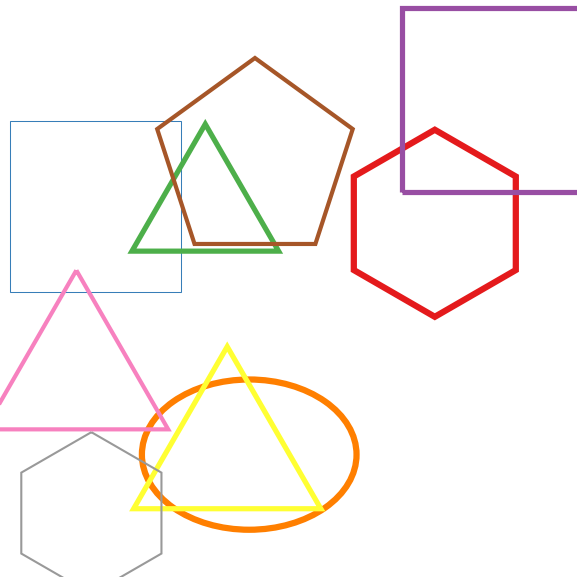[{"shape": "hexagon", "thickness": 3, "radius": 0.81, "center": [0.753, 0.613]}, {"shape": "square", "thickness": 0.5, "radius": 0.74, "center": [0.165, 0.641]}, {"shape": "triangle", "thickness": 2.5, "radius": 0.73, "center": [0.355, 0.638]}, {"shape": "square", "thickness": 2.5, "radius": 0.79, "center": [0.854, 0.826]}, {"shape": "oval", "thickness": 3, "radius": 0.93, "center": [0.432, 0.212]}, {"shape": "triangle", "thickness": 2.5, "radius": 0.94, "center": [0.393, 0.212]}, {"shape": "pentagon", "thickness": 2, "radius": 0.89, "center": [0.441, 0.721]}, {"shape": "triangle", "thickness": 2, "radius": 0.92, "center": [0.132, 0.347]}, {"shape": "hexagon", "thickness": 1, "radius": 0.7, "center": [0.158, 0.111]}]